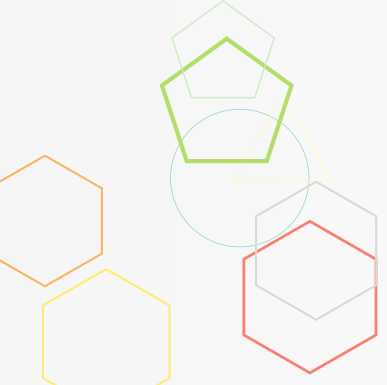[{"shape": "circle", "thickness": 0.5, "radius": 0.89, "center": [0.619, 0.537]}, {"shape": "triangle", "thickness": 0.5, "radius": 0.74, "center": [0.729, 0.602]}, {"shape": "hexagon", "thickness": 2, "radius": 0.98, "center": [0.8, 0.228]}, {"shape": "hexagon", "thickness": 1.5, "radius": 0.85, "center": [0.116, 0.426]}, {"shape": "pentagon", "thickness": 3, "radius": 0.88, "center": [0.585, 0.724]}, {"shape": "hexagon", "thickness": 1.5, "radius": 0.9, "center": [0.816, 0.349]}, {"shape": "pentagon", "thickness": 1, "radius": 0.69, "center": [0.576, 0.859]}, {"shape": "hexagon", "thickness": 1.5, "radius": 0.94, "center": [0.274, 0.112]}]